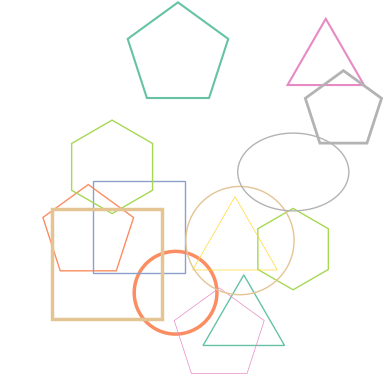[{"shape": "pentagon", "thickness": 1.5, "radius": 0.69, "center": [0.462, 0.857]}, {"shape": "triangle", "thickness": 1, "radius": 0.61, "center": [0.633, 0.164]}, {"shape": "pentagon", "thickness": 1, "radius": 0.62, "center": [0.229, 0.397]}, {"shape": "circle", "thickness": 2.5, "radius": 0.54, "center": [0.456, 0.24]}, {"shape": "square", "thickness": 1, "radius": 0.6, "center": [0.36, 0.411]}, {"shape": "triangle", "thickness": 1.5, "radius": 0.57, "center": [0.846, 0.836]}, {"shape": "pentagon", "thickness": 0.5, "radius": 0.61, "center": [0.569, 0.129]}, {"shape": "hexagon", "thickness": 1, "radius": 0.61, "center": [0.291, 0.567]}, {"shape": "hexagon", "thickness": 1, "radius": 0.53, "center": [0.761, 0.353]}, {"shape": "triangle", "thickness": 0.5, "radius": 0.64, "center": [0.61, 0.362]}, {"shape": "circle", "thickness": 1, "radius": 0.7, "center": [0.623, 0.375]}, {"shape": "square", "thickness": 2.5, "radius": 0.72, "center": [0.278, 0.314]}, {"shape": "oval", "thickness": 1, "radius": 0.72, "center": [0.762, 0.553]}, {"shape": "pentagon", "thickness": 2, "radius": 0.52, "center": [0.892, 0.712]}]